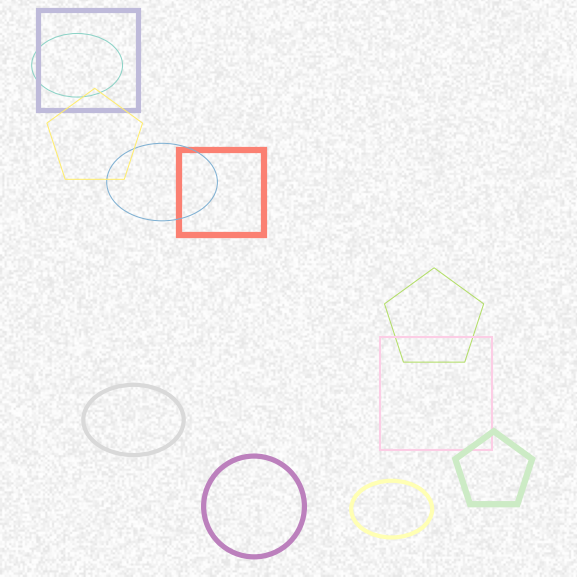[{"shape": "oval", "thickness": 0.5, "radius": 0.39, "center": [0.134, 0.886]}, {"shape": "oval", "thickness": 2, "radius": 0.35, "center": [0.678, 0.118]}, {"shape": "square", "thickness": 2.5, "radius": 0.43, "center": [0.153, 0.895]}, {"shape": "square", "thickness": 3, "radius": 0.37, "center": [0.383, 0.665]}, {"shape": "oval", "thickness": 0.5, "radius": 0.48, "center": [0.281, 0.684]}, {"shape": "pentagon", "thickness": 0.5, "radius": 0.45, "center": [0.752, 0.445]}, {"shape": "square", "thickness": 1, "radius": 0.49, "center": [0.755, 0.318]}, {"shape": "oval", "thickness": 2, "radius": 0.43, "center": [0.231, 0.272]}, {"shape": "circle", "thickness": 2.5, "radius": 0.44, "center": [0.44, 0.122]}, {"shape": "pentagon", "thickness": 3, "radius": 0.35, "center": [0.855, 0.183]}, {"shape": "pentagon", "thickness": 0.5, "radius": 0.44, "center": [0.164, 0.759]}]